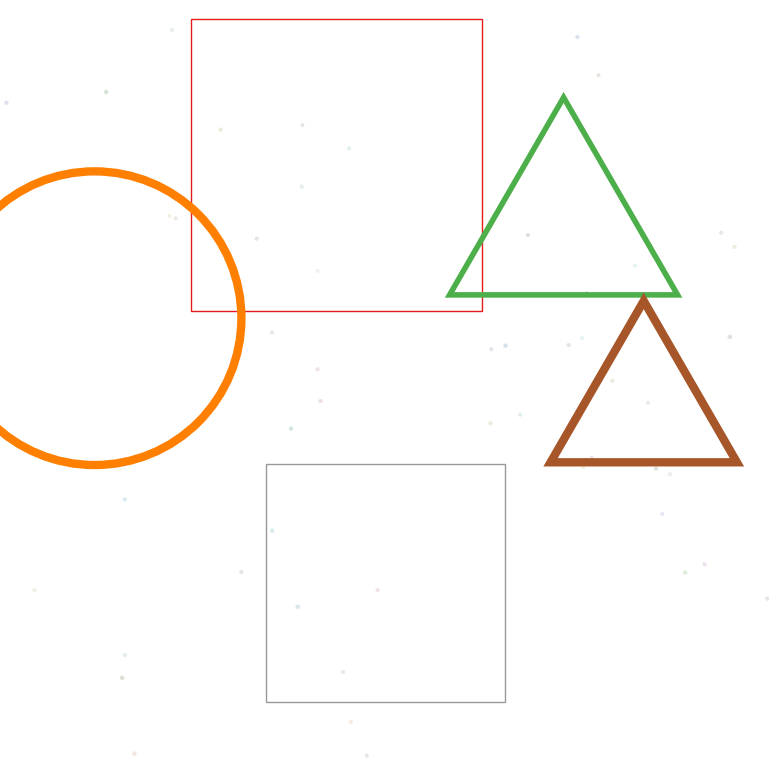[{"shape": "square", "thickness": 0.5, "radius": 0.95, "center": [0.437, 0.786]}, {"shape": "triangle", "thickness": 2, "radius": 0.85, "center": [0.732, 0.703]}, {"shape": "circle", "thickness": 3, "radius": 0.95, "center": [0.123, 0.587]}, {"shape": "triangle", "thickness": 3, "radius": 0.7, "center": [0.836, 0.469]}, {"shape": "square", "thickness": 0.5, "radius": 0.77, "center": [0.501, 0.243]}]